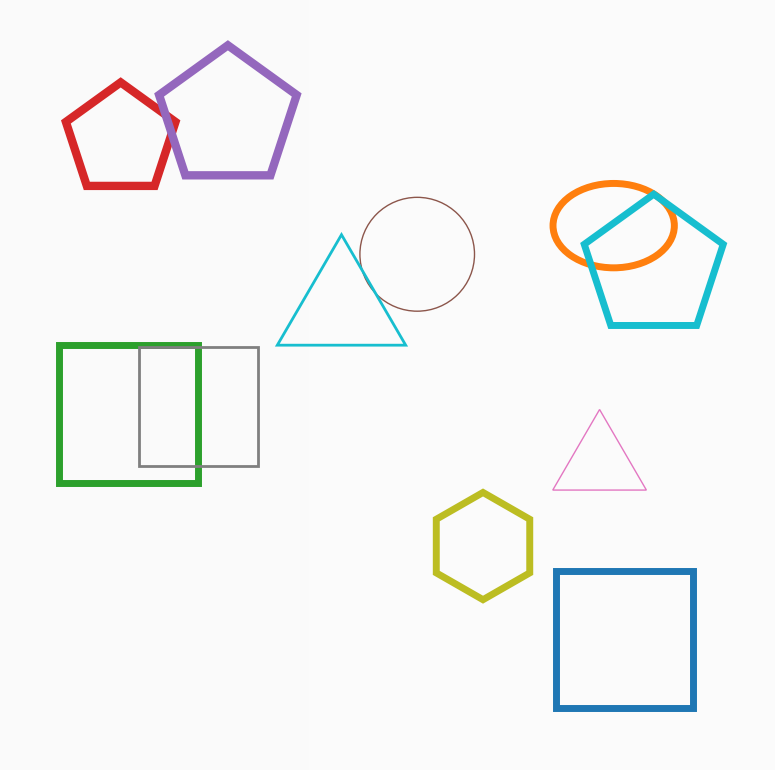[{"shape": "square", "thickness": 2.5, "radius": 0.44, "center": [0.806, 0.169]}, {"shape": "oval", "thickness": 2.5, "radius": 0.39, "center": [0.792, 0.707]}, {"shape": "square", "thickness": 2.5, "radius": 0.45, "center": [0.166, 0.462]}, {"shape": "pentagon", "thickness": 3, "radius": 0.37, "center": [0.156, 0.819]}, {"shape": "pentagon", "thickness": 3, "radius": 0.47, "center": [0.294, 0.848]}, {"shape": "circle", "thickness": 0.5, "radius": 0.37, "center": [0.538, 0.67]}, {"shape": "triangle", "thickness": 0.5, "radius": 0.35, "center": [0.774, 0.398]}, {"shape": "square", "thickness": 1, "radius": 0.39, "center": [0.256, 0.472]}, {"shape": "hexagon", "thickness": 2.5, "radius": 0.35, "center": [0.623, 0.291]}, {"shape": "pentagon", "thickness": 2.5, "radius": 0.47, "center": [0.844, 0.654]}, {"shape": "triangle", "thickness": 1, "radius": 0.48, "center": [0.441, 0.6]}]